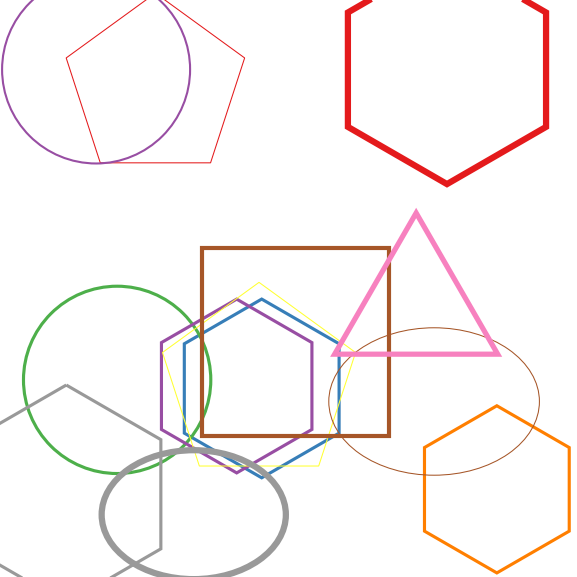[{"shape": "hexagon", "thickness": 3, "radius": 0.99, "center": [0.774, 0.878]}, {"shape": "pentagon", "thickness": 0.5, "radius": 0.81, "center": [0.269, 0.849]}, {"shape": "hexagon", "thickness": 1.5, "radius": 0.77, "center": [0.453, 0.326]}, {"shape": "circle", "thickness": 1.5, "radius": 0.81, "center": [0.203, 0.341]}, {"shape": "circle", "thickness": 1, "radius": 0.81, "center": [0.166, 0.879]}, {"shape": "hexagon", "thickness": 1.5, "radius": 0.75, "center": [0.41, 0.331]}, {"shape": "hexagon", "thickness": 1.5, "radius": 0.72, "center": [0.86, 0.152]}, {"shape": "pentagon", "thickness": 0.5, "radius": 0.88, "center": [0.449, 0.334]}, {"shape": "square", "thickness": 2, "radius": 0.81, "center": [0.512, 0.407]}, {"shape": "oval", "thickness": 0.5, "radius": 0.91, "center": [0.752, 0.304]}, {"shape": "triangle", "thickness": 2.5, "radius": 0.82, "center": [0.721, 0.467]}, {"shape": "oval", "thickness": 3, "radius": 0.8, "center": [0.336, 0.108]}, {"shape": "hexagon", "thickness": 1.5, "radius": 0.95, "center": [0.115, 0.143]}]